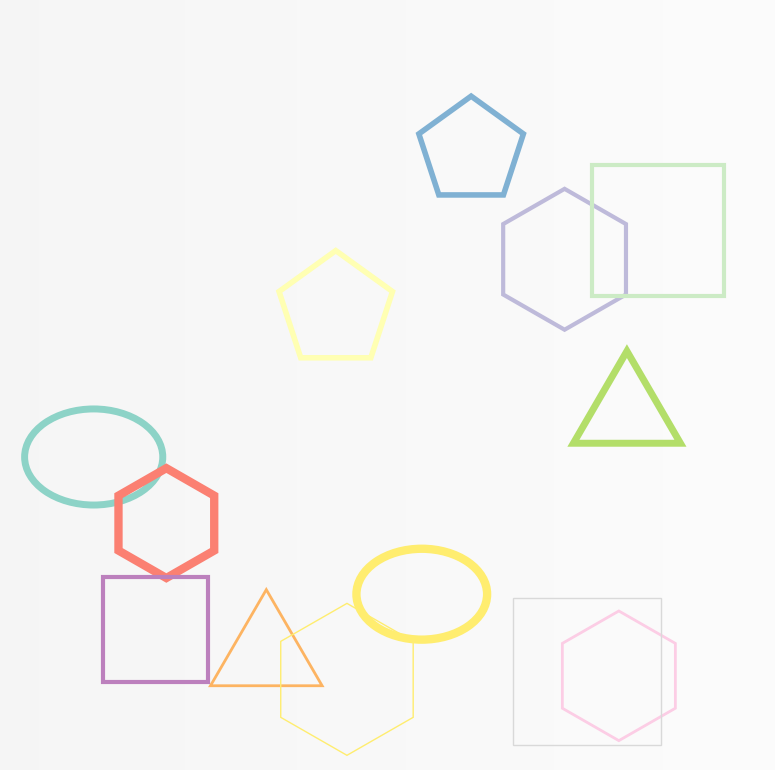[{"shape": "oval", "thickness": 2.5, "radius": 0.45, "center": [0.121, 0.407]}, {"shape": "pentagon", "thickness": 2, "radius": 0.38, "center": [0.433, 0.598]}, {"shape": "hexagon", "thickness": 1.5, "radius": 0.46, "center": [0.728, 0.663]}, {"shape": "hexagon", "thickness": 3, "radius": 0.36, "center": [0.215, 0.321]}, {"shape": "pentagon", "thickness": 2, "radius": 0.35, "center": [0.608, 0.804]}, {"shape": "triangle", "thickness": 1, "radius": 0.42, "center": [0.344, 0.151]}, {"shape": "triangle", "thickness": 2.5, "radius": 0.4, "center": [0.809, 0.464]}, {"shape": "hexagon", "thickness": 1, "radius": 0.42, "center": [0.799, 0.122]}, {"shape": "square", "thickness": 0.5, "radius": 0.48, "center": [0.757, 0.128]}, {"shape": "square", "thickness": 1.5, "radius": 0.34, "center": [0.201, 0.183]}, {"shape": "square", "thickness": 1.5, "radius": 0.43, "center": [0.849, 0.7]}, {"shape": "hexagon", "thickness": 0.5, "radius": 0.49, "center": [0.448, 0.118]}, {"shape": "oval", "thickness": 3, "radius": 0.42, "center": [0.544, 0.228]}]